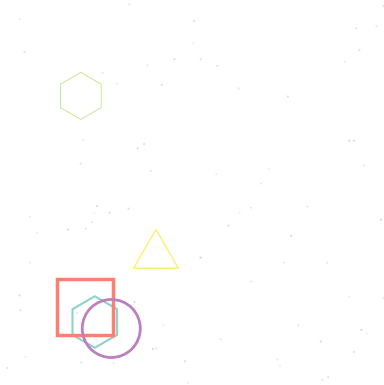[{"shape": "hexagon", "thickness": 1.5, "radius": 0.33, "center": [0.246, 0.164]}, {"shape": "square", "thickness": 2.5, "radius": 0.36, "center": [0.221, 0.201]}, {"shape": "hexagon", "thickness": 0.5, "radius": 0.3, "center": [0.21, 0.751]}, {"shape": "circle", "thickness": 2, "radius": 0.38, "center": [0.289, 0.147]}, {"shape": "triangle", "thickness": 1, "radius": 0.34, "center": [0.405, 0.337]}]